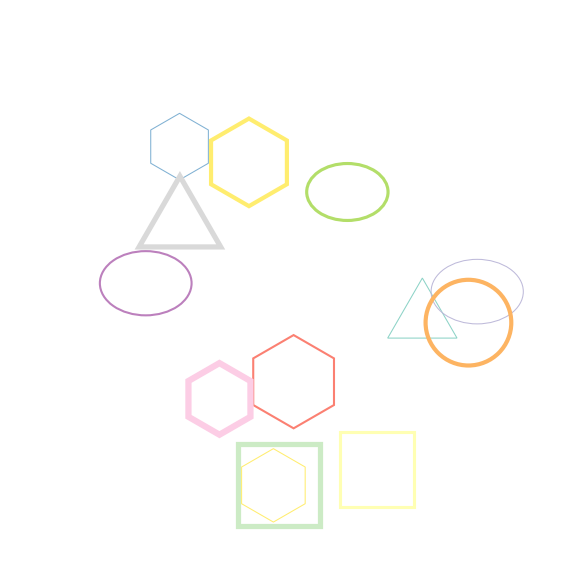[{"shape": "triangle", "thickness": 0.5, "radius": 0.35, "center": [0.731, 0.448]}, {"shape": "square", "thickness": 1.5, "radius": 0.32, "center": [0.653, 0.186]}, {"shape": "oval", "thickness": 0.5, "radius": 0.4, "center": [0.826, 0.494]}, {"shape": "hexagon", "thickness": 1, "radius": 0.4, "center": [0.508, 0.338]}, {"shape": "hexagon", "thickness": 0.5, "radius": 0.29, "center": [0.311, 0.745]}, {"shape": "circle", "thickness": 2, "radius": 0.37, "center": [0.811, 0.44]}, {"shape": "oval", "thickness": 1.5, "radius": 0.35, "center": [0.602, 0.667]}, {"shape": "hexagon", "thickness": 3, "radius": 0.31, "center": [0.38, 0.308]}, {"shape": "triangle", "thickness": 2.5, "radius": 0.41, "center": [0.312, 0.612]}, {"shape": "oval", "thickness": 1, "radius": 0.4, "center": [0.252, 0.509]}, {"shape": "square", "thickness": 2.5, "radius": 0.35, "center": [0.483, 0.159]}, {"shape": "hexagon", "thickness": 2, "radius": 0.38, "center": [0.431, 0.718]}, {"shape": "hexagon", "thickness": 0.5, "radius": 0.32, "center": [0.473, 0.159]}]